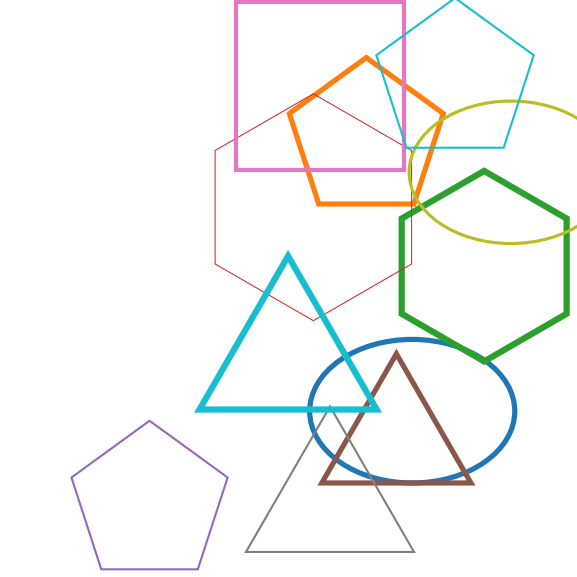[{"shape": "oval", "thickness": 2.5, "radius": 0.89, "center": [0.714, 0.287]}, {"shape": "pentagon", "thickness": 2.5, "radius": 0.7, "center": [0.634, 0.759]}, {"shape": "hexagon", "thickness": 3, "radius": 0.82, "center": [0.838, 0.538]}, {"shape": "hexagon", "thickness": 0.5, "radius": 0.98, "center": [0.543, 0.64]}, {"shape": "pentagon", "thickness": 1, "radius": 0.71, "center": [0.259, 0.128]}, {"shape": "triangle", "thickness": 2.5, "radius": 0.75, "center": [0.686, 0.237]}, {"shape": "square", "thickness": 2, "radius": 0.73, "center": [0.554, 0.85]}, {"shape": "triangle", "thickness": 1, "radius": 0.84, "center": [0.571, 0.127]}, {"shape": "oval", "thickness": 1.5, "radius": 0.88, "center": [0.885, 0.701]}, {"shape": "triangle", "thickness": 3, "radius": 0.89, "center": [0.499, 0.379]}, {"shape": "pentagon", "thickness": 1, "radius": 0.72, "center": [0.788, 0.859]}]